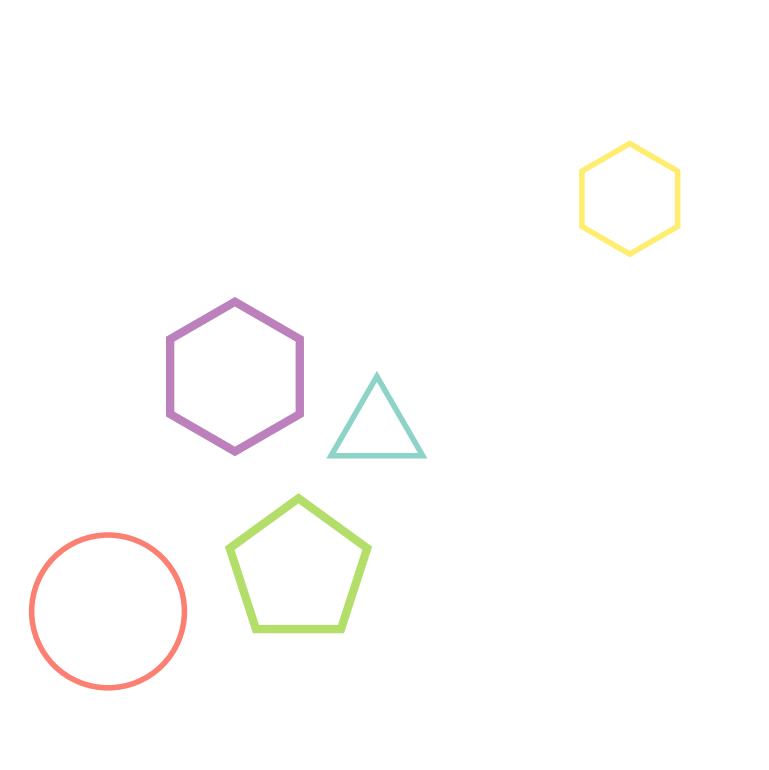[{"shape": "triangle", "thickness": 2, "radius": 0.34, "center": [0.489, 0.443]}, {"shape": "circle", "thickness": 2, "radius": 0.5, "center": [0.14, 0.206]}, {"shape": "pentagon", "thickness": 3, "radius": 0.47, "center": [0.388, 0.259]}, {"shape": "hexagon", "thickness": 3, "radius": 0.49, "center": [0.305, 0.511]}, {"shape": "hexagon", "thickness": 2, "radius": 0.36, "center": [0.818, 0.742]}]